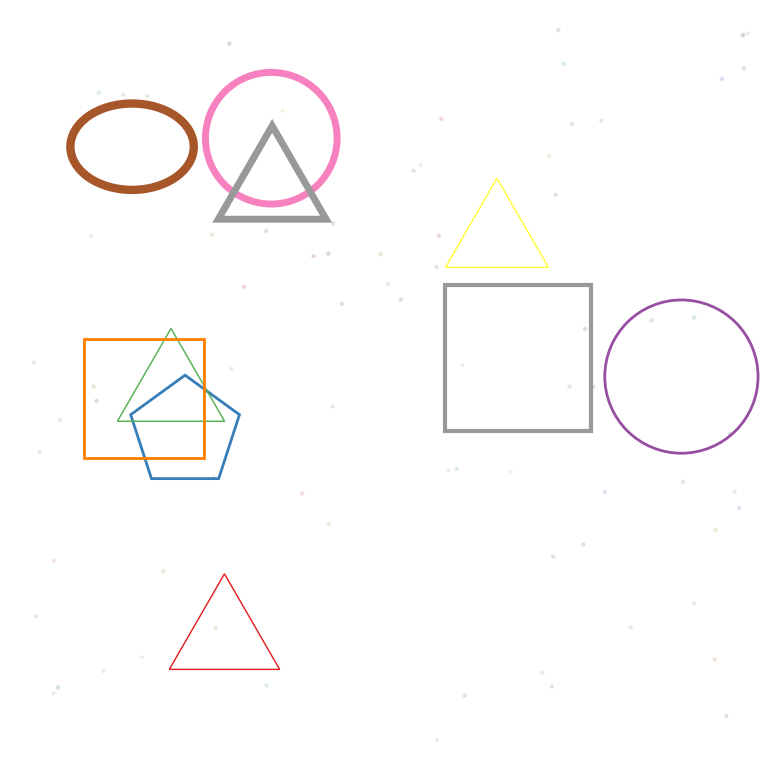[{"shape": "triangle", "thickness": 0.5, "radius": 0.41, "center": [0.292, 0.172]}, {"shape": "pentagon", "thickness": 1, "radius": 0.37, "center": [0.24, 0.438]}, {"shape": "triangle", "thickness": 0.5, "radius": 0.4, "center": [0.222, 0.493]}, {"shape": "circle", "thickness": 1, "radius": 0.5, "center": [0.885, 0.511]}, {"shape": "square", "thickness": 1, "radius": 0.39, "center": [0.187, 0.482]}, {"shape": "triangle", "thickness": 0.5, "radius": 0.39, "center": [0.645, 0.691]}, {"shape": "oval", "thickness": 3, "radius": 0.4, "center": [0.172, 0.809]}, {"shape": "circle", "thickness": 2.5, "radius": 0.43, "center": [0.352, 0.821]}, {"shape": "square", "thickness": 1.5, "radius": 0.47, "center": [0.673, 0.535]}, {"shape": "triangle", "thickness": 2.5, "radius": 0.4, "center": [0.353, 0.756]}]